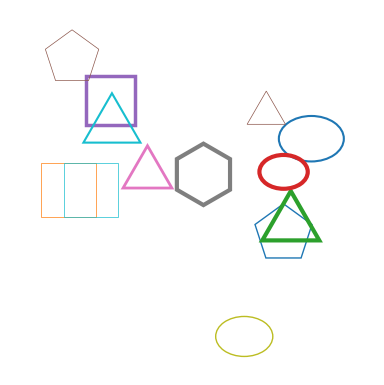[{"shape": "pentagon", "thickness": 1, "radius": 0.39, "center": [0.736, 0.393]}, {"shape": "oval", "thickness": 1.5, "radius": 0.42, "center": [0.809, 0.64]}, {"shape": "square", "thickness": 0.5, "radius": 0.35, "center": [0.178, 0.508]}, {"shape": "triangle", "thickness": 3, "radius": 0.43, "center": [0.755, 0.418]}, {"shape": "oval", "thickness": 3, "radius": 0.31, "center": [0.737, 0.554]}, {"shape": "square", "thickness": 2.5, "radius": 0.32, "center": [0.287, 0.738]}, {"shape": "triangle", "thickness": 0.5, "radius": 0.29, "center": [0.692, 0.706]}, {"shape": "pentagon", "thickness": 0.5, "radius": 0.36, "center": [0.187, 0.85]}, {"shape": "triangle", "thickness": 2, "radius": 0.37, "center": [0.383, 0.548]}, {"shape": "hexagon", "thickness": 3, "radius": 0.4, "center": [0.528, 0.547]}, {"shape": "oval", "thickness": 1, "radius": 0.37, "center": [0.634, 0.126]}, {"shape": "triangle", "thickness": 1.5, "radius": 0.43, "center": [0.291, 0.672]}, {"shape": "square", "thickness": 0.5, "radius": 0.35, "center": [0.236, 0.505]}]